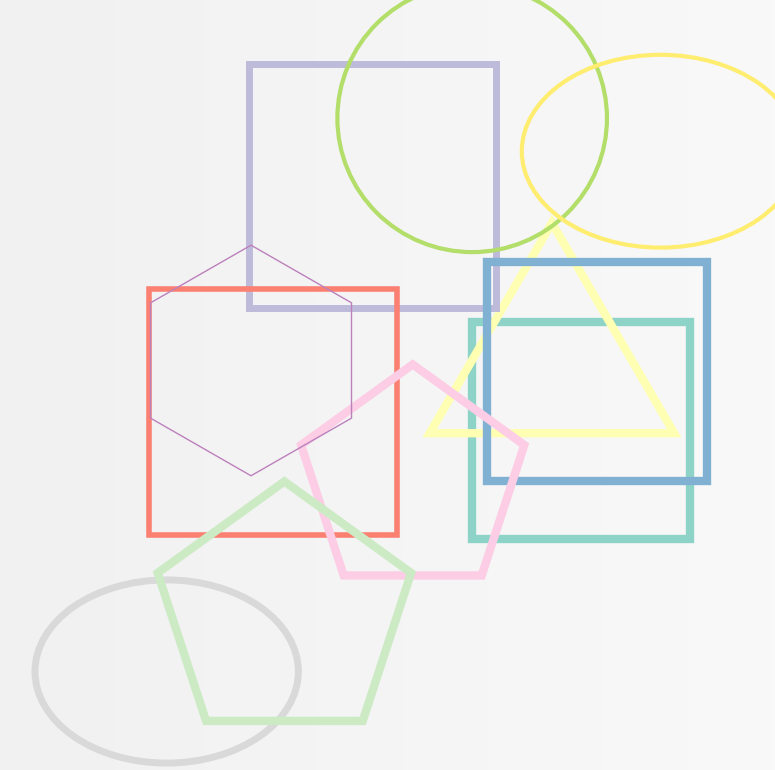[{"shape": "square", "thickness": 3, "radius": 0.71, "center": [0.75, 0.441]}, {"shape": "triangle", "thickness": 3, "radius": 0.91, "center": [0.712, 0.528]}, {"shape": "square", "thickness": 2.5, "radius": 0.79, "center": [0.481, 0.758]}, {"shape": "square", "thickness": 2, "radius": 0.8, "center": [0.353, 0.465]}, {"shape": "square", "thickness": 3, "radius": 0.71, "center": [0.77, 0.517]}, {"shape": "circle", "thickness": 1.5, "radius": 0.87, "center": [0.609, 0.847]}, {"shape": "pentagon", "thickness": 3, "radius": 0.76, "center": [0.532, 0.375]}, {"shape": "oval", "thickness": 2.5, "radius": 0.85, "center": [0.215, 0.128]}, {"shape": "hexagon", "thickness": 0.5, "radius": 0.75, "center": [0.324, 0.532]}, {"shape": "pentagon", "thickness": 3, "radius": 0.86, "center": [0.367, 0.203]}, {"shape": "oval", "thickness": 1.5, "radius": 0.89, "center": [0.852, 0.804]}]